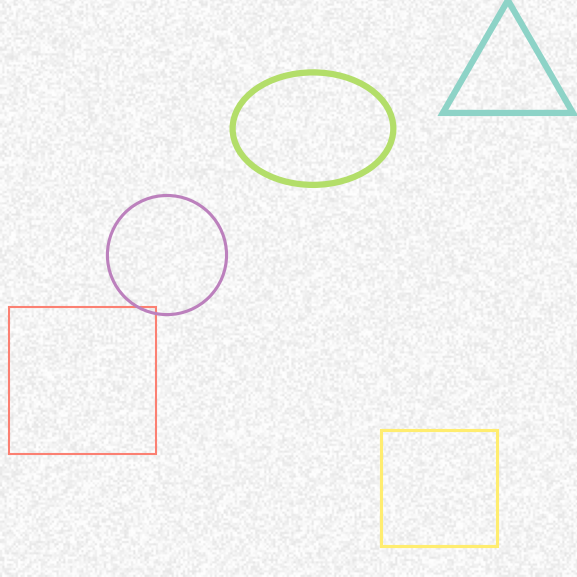[{"shape": "triangle", "thickness": 3, "radius": 0.65, "center": [0.879, 0.869]}, {"shape": "square", "thickness": 1, "radius": 0.64, "center": [0.143, 0.34]}, {"shape": "oval", "thickness": 3, "radius": 0.7, "center": [0.542, 0.776]}, {"shape": "circle", "thickness": 1.5, "radius": 0.52, "center": [0.289, 0.558]}, {"shape": "square", "thickness": 1.5, "radius": 0.5, "center": [0.76, 0.154]}]